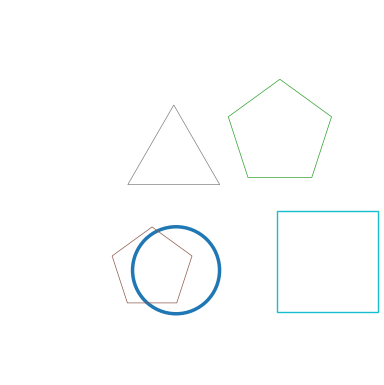[{"shape": "circle", "thickness": 2.5, "radius": 0.56, "center": [0.457, 0.298]}, {"shape": "pentagon", "thickness": 0.5, "radius": 0.7, "center": [0.727, 0.653]}, {"shape": "pentagon", "thickness": 0.5, "radius": 0.55, "center": [0.395, 0.301]}, {"shape": "triangle", "thickness": 0.5, "radius": 0.69, "center": [0.451, 0.589]}, {"shape": "square", "thickness": 1, "radius": 0.65, "center": [0.851, 0.32]}]